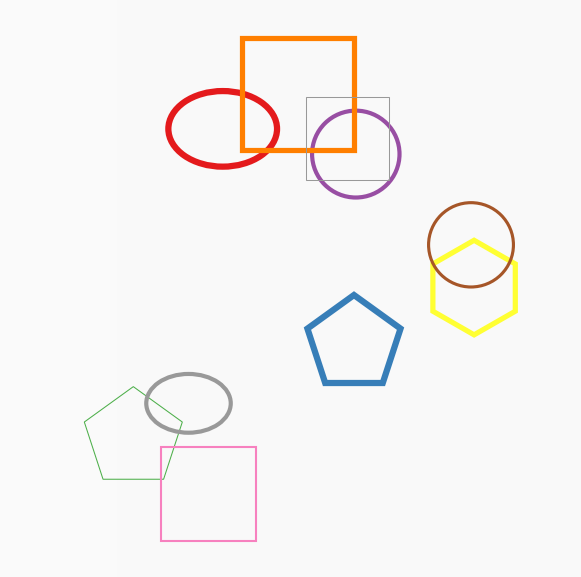[{"shape": "oval", "thickness": 3, "radius": 0.47, "center": [0.383, 0.776]}, {"shape": "pentagon", "thickness": 3, "radius": 0.42, "center": [0.609, 0.404]}, {"shape": "pentagon", "thickness": 0.5, "radius": 0.44, "center": [0.229, 0.241]}, {"shape": "circle", "thickness": 2, "radius": 0.38, "center": [0.612, 0.732]}, {"shape": "square", "thickness": 2.5, "radius": 0.48, "center": [0.512, 0.837]}, {"shape": "hexagon", "thickness": 2.5, "radius": 0.41, "center": [0.816, 0.501]}, {"shape": "circle", "thickness": 1.5, "radius": 0.36, "center": [0.81, 0.575]}, {"shape": "square", "thickness": 1, "radius": 0.41, "center": [0.358, 0.144]}, {"shape": "square", "thickness": 0.5, "radius": 0.36, "center": [0.598, 0.759]}, {"shape": "oval", "thickness": 2, "radius": 0.36, "center": [0.324, 0.301]}]